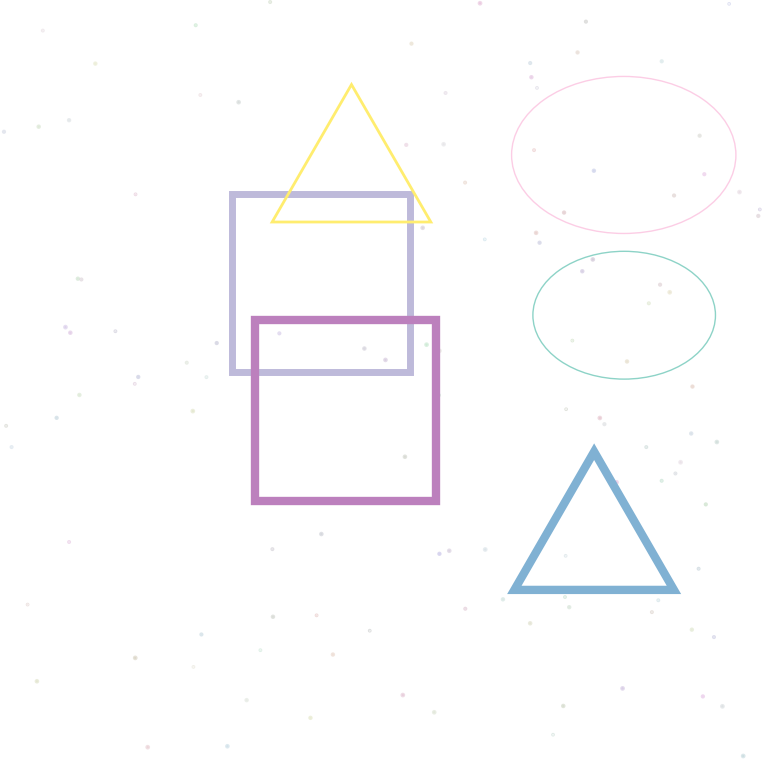[{"shape": "oval", "thickness": 0.5, "radius": 0.59, "center": [0.811, 0.591]}, {"shape": "square", "thickness": 2.5, "radius": 0.58, "center": [0.417, 0.633]}, {"shape": "triangle", "thickness": 3, "radius": 0.6, "center": [0.772, 0.294]}, {"shape": "oval", "thickness": 0.5, "radius": 0.73, "center": [0.81, 0.799]}, {"shape": "square", "thickness": 3, "radius": 0.59, "center": [0.449, 0.467]}, {"shape": "triangle", "thickness": 1, "radius": 0.59, "center": [0.456, 0.771]}]